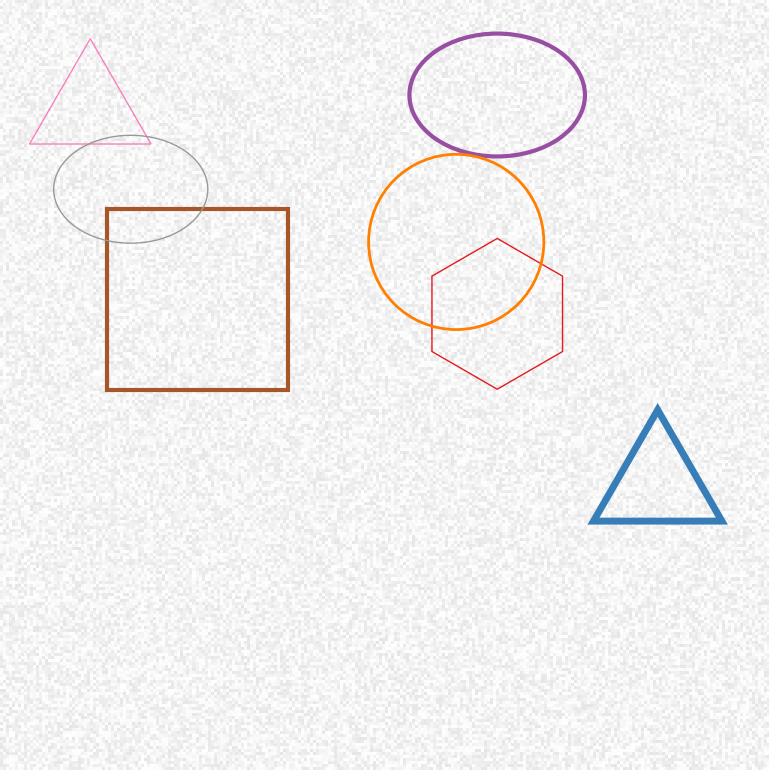[{"shape": "hexagon", "thickness": 0.5, "radius": 0.49, "center": [0.646, 0.592]}, {"shape": "triangle", "thickness": 2.5, "radius": 0.48, "center": [0.854, 0.371]}, {"shape": "oval", "thickness": 1.5, "radius": 0.57, "center": [0.646, 0.877]}, {"shape": "circle", "thickness": 1, "radius": 0.57, "center": [0.592, 0.686]}, {"shape": "square", "thickness": 1.5, "radius": 0.59, "center": [0.256, 0.611]}, {"shape": "triangle", "thickness": 0.5, "radius": 0.46, "center": [0.117, 0.859]}, {"shape": "oval", "thickness": 0.5, "radius": 0.5, "center": [0.17, 0.754]}]